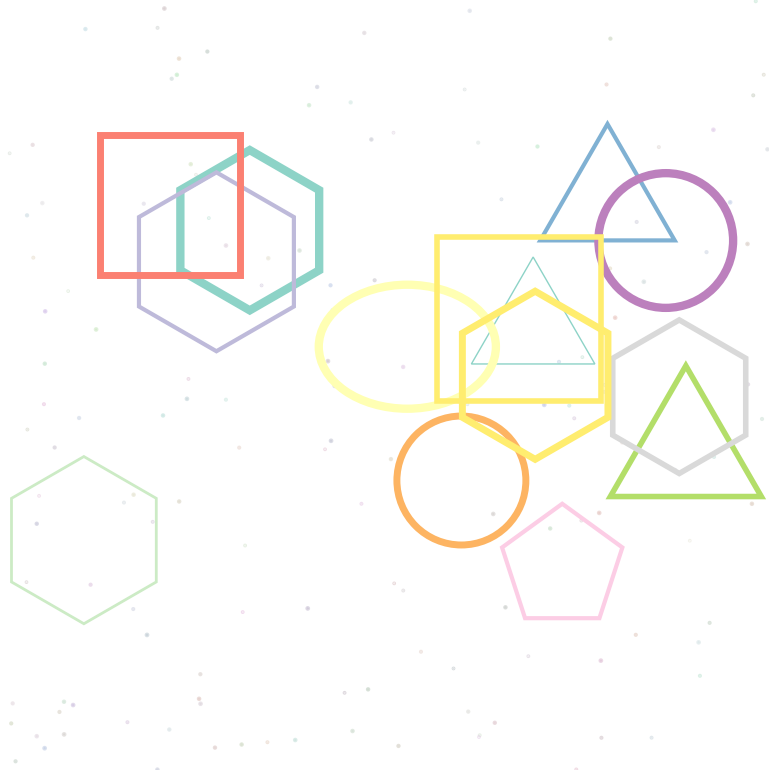[{"shape": "triangle", "thickness": 0.5, "radius": 0.46, "center": [0.692, 0.574]}, {"shape": "hexagon", "thickness": 3, "radius": 0.52, "center": [0.324, 0.701]}, {"shape": "oval", "thickness": 3, "radius": 0.58, "center": [0.529, 0.55]}, {"shape": "hexagon", "thickness": 1.5, "radius": 0.58, "center": [0.281, 0.66]}, {"shape": "square", "thickness": 2.5, "radius": 0.46, "center": [0.221, 0.734]}, {"shape": "triangle", "thickness": 1.5, "radius": 0.5, "center": [0.789, 0.738]}, {"shape": "circle", "thickness": 2.5, "radius": 0.42, "center": [0.599, 0.376]}, {"shape": "triangle", "thickness": 2, "radius": 0.57, "center": [0.891, 0.412]}, {"shape": "pentagon", "thickness": 1.5, "radius": 0.41, "center": [0.73, 0.264]}, {"shape": "hexagon", "thickness": 2, "radius": 0.5, "center": [0.882, 0.485]}, {"shape": "circle", "thickness": 3, "radius": 0.44, "center": [0.865, 0.688]}, {"shape": "hexagon", "thickness": 1, "radius": 0.54, "center": [0.109, 0.299]}, {"shape": "square", "thickness": 2, "radius": 0.53, "center": [0.674, 0.586]}, {"shape": "hexagon", "thickness": 2.5, "radius": 0.55, "center": [0.695, 0.513]}]